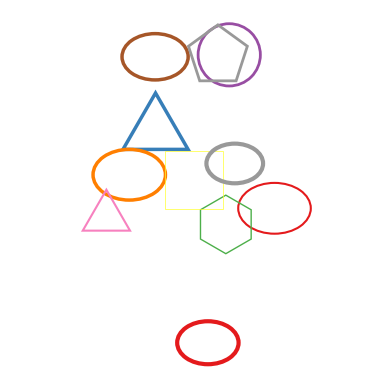[{"shape": "oval", "thickness": 1.5, "radius": 0.47, "center": [0.713, 0.459]}, {"shape": "oval", "thickness": 3, "radius": 0.4, "center": [0.54, 0.11]}, {"shape": "triangle", "thickness": 2.5, "radius": 0.49, "center": [0.404, 0.661]}, {"shape": "hexagon", "thickness": 1, "radius": 0.38, "center": [0.587, 0.417]}, {"shape": "circle", "thickness": 2, "radius": 0.4, "center": [0.595, 0.858]}, {"shape": "oval", "thickness": 2.5, "radius": 0.47, "center": [0.336, 0.546]}, {"shape": "square", "thickness": 0.5, "radius": 0.38, "center": [0.504, 0.532]}, {"shape": "oval", "thickness": 2.5, "radius": 0.43, "center": [0.403, 0.853]}, {"shape": "triangle", "thickness": 1.5, "radius": 0.35, "center": [0.276, 0.436]}, {"shape": "pentagon", "thickness": 2, "radius": 0.4, "center": [0.566, 0.855]}, {"shape": "oval", "thickness": 3, "radius": 0.37, "center": [0.61, 0.575]}]